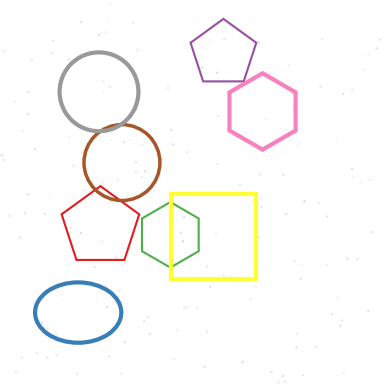[{"shape": "pentagon", "thickness": 1.5, "radius": 0.53, "center": [0.261, 0.411]}, {"shape": "oval", "thickness": 3, "radius": 0.56, "center": [0.203, 0.188]}, {"shape": "hexagon", "thickness": 1.5, "radius": 0.43, "center": [0.442, 0.39]}, {"shape": "pentagon", "thickness": 1.5, "radius": 0.45, "center": [0.58, 0.861]}, {"shape": "square", "thickness": 3, "radius": 0.55, "center": [0.555, 0.385]}, {"shape": "circle", "thickness": 2.5, "radius": 0.49, "center": [0.317, 0.578]}, {"shape": "hexagon", "thickness": 3, "radius": 0.5, "center": [0.682, 0.711]}, {"shape": "circle", "thickness": 3, "radius": 0.51, "center": [0.257, 0.762]}]